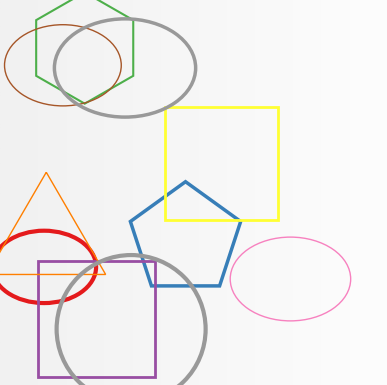[{"shape": "oval", "thickness": 3, "radius": 0.67, "center": [0.114, 0.307]}, {"shape": "pentagon", "thickness": 2.5, "radius": 0.75, "center": [0.479, 0.378]}, {"shape": "hexagon", "thickness": 1.5, "radius": 0.72, "center": [0.219, 0.875]}, {"shape": "square", "thickness": 2, "radius": 0.76, "center": [0.248, 0.172]}, {"shape": "triangle", "thickness": 1, "radius": 0.88, "center": [0.119, 0.376]}, {"shape": "square", "thickness": 2, "radius": 0.73, "center": [0.571, 0.576]}, {"shape": "oval", "thickness": 1, "radius": 0.75, "center": [0.162, 0.83]}, {"shape": "oval", "thickness": 1, "radius": 0.78, "center": [0.75, 0.275]}, {"shape": "circle", "thickness": 3, "radius": 0.96, "center": [0.338, 0.145]}, {"shape": "oval", "thickness": 2.5, "radius": 0.91, "center": [0.323, 0.823]}]